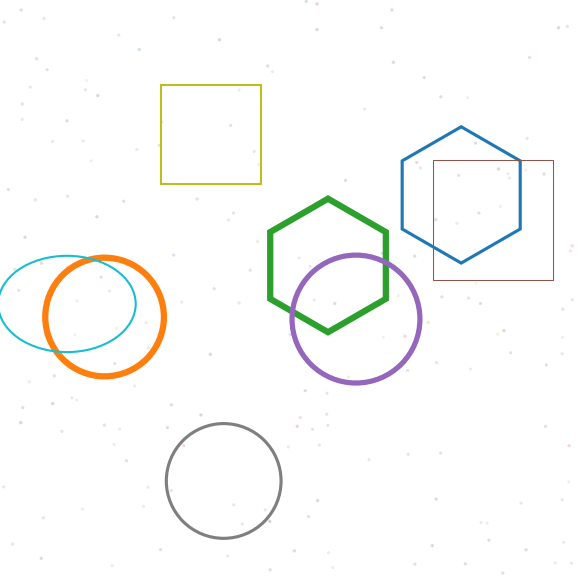[{"shape": "hexagon", "thickness": 1.5, "radius": 0.59, "center": [0.799, 0.662]}, {"shape": "circle", "thickness": 3, "radius": 0.51, "center": [0.181, 0.45]}, {"shape": "hexagon", "thickness": 3, "radius": 0.58, "center": [0.568, 0.539]}, {"shape": "circle", "thickness": 2.5, "radius": 0.55, "center": [0.616, 0.447]}, {"shape": "square", "thickness": 0.5, "radius": 0.52, "center": [0.853, 0.618]}, {"shape": "circle", "thickness": 1.5, "radius": 0.5, "center": [0.387, 0.166]}, {"shape": "square", "thickness": 1, "radius": 0.43, "center": [0.365, 0.766]}, {"shape": "oval", "thickness": 1, "radius": 0.6, "center": [0.116, 0.473]}]